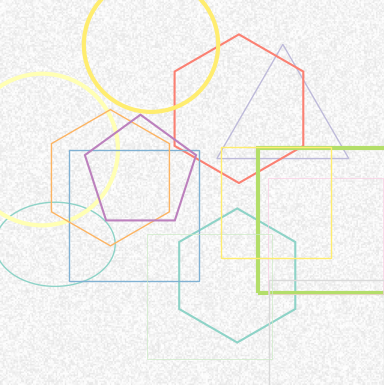[{"shape": "hexagon", "thickness": 1.5, "radius": 0.87, "center": [0.616, 0.284]}, {"shape": "oval", "thickness": 1, "radius": 0.78, "center": [0.143, 0.365]}, {"shape": "circle", "thickness": 3, "radius": 0.98, "center": [0.109, 0.612]}, {"shape": "triangle", "thickness": 1, "radius": 0.99, "center": [0.735, 0.687]}, {"shape": "hexagon", "thickness": 1.5, "radius": 0.97, "center": [0.621, 0.718]}, {"shape": "square", "thickness": 1, "radius": 0.85, "center": [0.348, 0.44]}, {"shape": "hexagon", "thickness": 1, "radius": 0.88, "center": [0.287, 0.538]}, {"shape": "square", "thickness": 3, "radius": 0.94, "center": [0.858, 0.427]}, {"shape": "square", "thickness": 0.5, "radius": 0.75, "center": [0.845, 0.388]}, {"shape": "square", "thickness": 1, "radius": 0.75, "center": [0.847, 0.123]}, {"shape": "pentagon", "thickness": 1.5, "radius": 0.76, "center": [0.365, 0.55]}, {"shape": "square", "thickness": 0.5, "radius": 0.81, "center": [0.544, 0.229]}, {"shape": "square", "thickness": 1, "radius": 0.72, "center": [0.716, 0.474]}, {"shape": "circle", "thickness": 3, "radius": 0.87, "center": [0.392, 0.884]}]